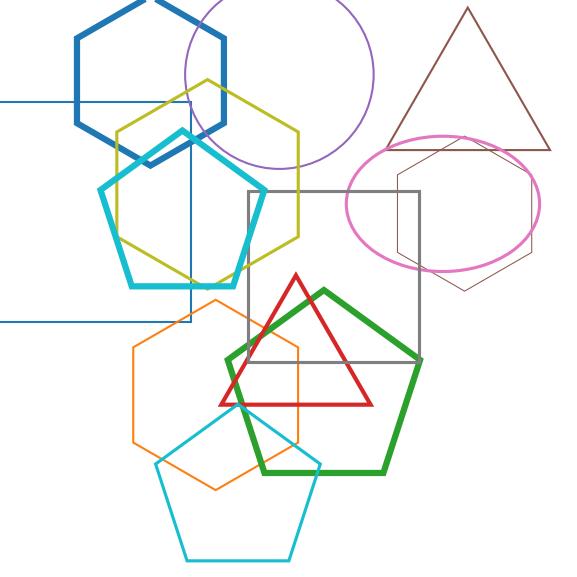[{"shape": "square", "thickness": 1, "radius": 0.95, "center": [0.14, 0.632]}, {"shape": "hexagon", "thickness": 3, "radius": 0.73, "center": [0.261, 0.859]}, {"shape": "hexagon", "thickness": 1, "radius": 0.82, "center": [0.373, 0.315]}, {"shape": "pentagon", "thickness": 3, "radius": 0.88, "center": [0.561, 0.322]}, {"shape": "triangle", "thickness": 2, "radius": 0.75, "center": [0.512, 0.373]}, {"shape": "circle", "thickness": 1, "radius": 0.82, "center": [0.484, 0.87]}, {"shape": "triangle", "thickness": 1, "radius": 0.82, "center": [0.81, 0.822]}, {"shape": "hexagon", "thickness": 0.5, "radius": 0.67, "center": [0.805, 0.629]}, {"shape": "oval", "thickness": 1.5, "radius": 0.84, "center": [0.767, 0.646]}, {"shape": "square", "thickness": 1.5, "radius": 0.74, "center": [0.577, 0.52]}, {"shape": "hexagon", "thickness": 1.5, "radius": 0.91, "center": [0.359, 0.68]}, {"shape": "pentagon", "thickness": 1.5, "radius": 0.75, "center": [0.412, 0.149]}, {"shape": "pentagon", "thickness": 3, "radius": 0.75, "center": [0.316, 0.624]}]